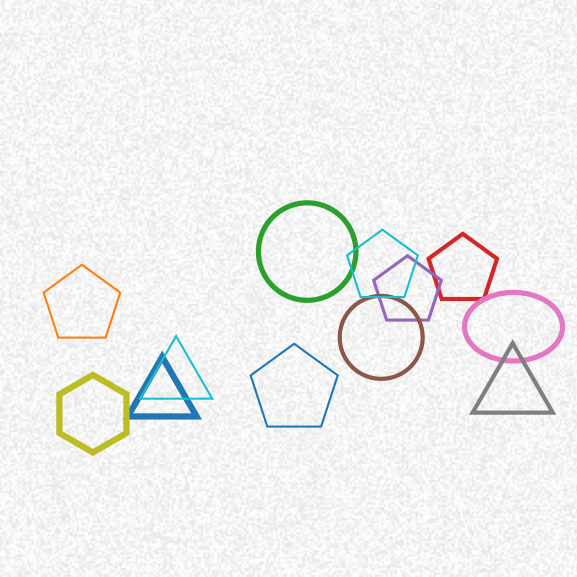[{"shape": "pentagon", "thickness": 1, "radius": 0.4, "center": [0.509, 0.325]}, {"shape": "triangle", "thickness": 3, "radius": 0.34, "center": [0.281, 0.312]}, {"shape": "pentagon", "thickness": 1, "radius": 0.35, "center": [0.142, 0.471]}, {"shape": "circle", "thickness": 2.5, "radius": 0.42, "center": [0.532, 0.564]}, {"shape": "pentagon", "thickness": 2, "radius": 0.31, "center": [0.801, 0.532]}, {"shape": "pentagon", "thickness": 1.5, "radius": 0.31, "center": [0.706, 0.495]}, {"shape": "circle", "thickness": 2, "radius": 0.36, "center": [0.66, 0.415]}, {"shape": "oval", "thickness": 2.5, "radius": 0.42, "center": [0.889, 0.433]}, {"shape": "triangle", "thickness": 2, "radius": 0.4, "center": [0.888, 0.325]}, {"shape": "hexagon", "thickness": 3, "radius": 0.34, "center": [0.161, 0.283]}, {"shape": "pentagon", "thickness": 1, "radius": 0.32, "center": [0.662, 0.537]}, {"shape": "triangle", "thickness": 1, "radius": 0.36, "center": [0.305, 0.345]}]